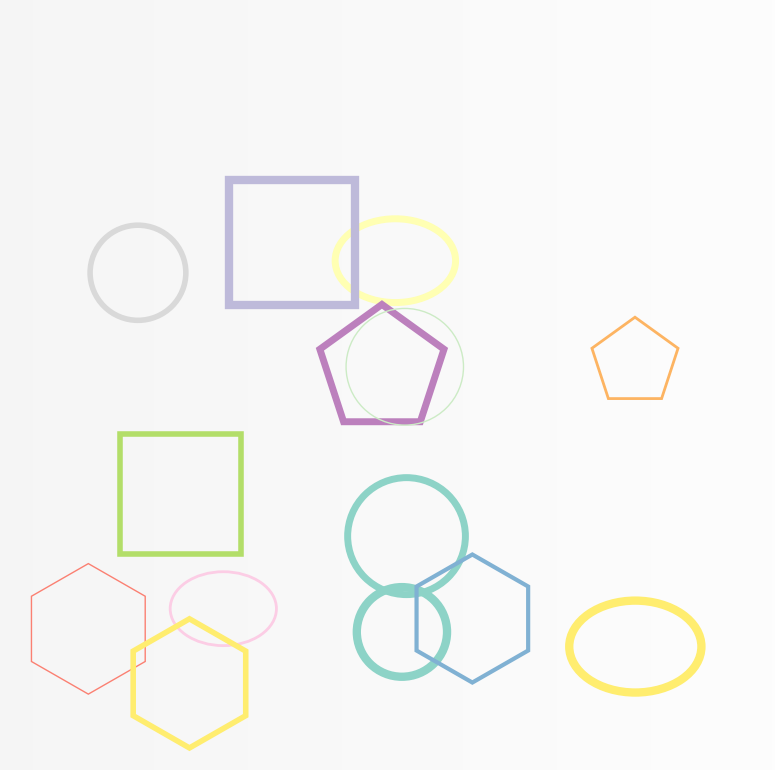[{"shape": "circle", "thickness": 3, "radius": 0.29, "center": [0.519, 0.179]}, {"shape": "circle", "thickness": 2.5, "radius": 0.38, "center": [0.525, 0.304]}, {"shape": "oval", "thickness": 2.5, "radius": 0.39, "center": [0.51, 0.661]}, {"shape": "square", "thickness": 3, "radius": 0.41, "center": [0.377, 0.685]}, {"shape": "hexagon", "thickness": 0.5, "radius": 0.42, "center": [0.114, 0.183]}, {"shape": "hexagon", "thickness": 1.5, "radius": 0.42, "center": [0.609, 0.197]}, {"shape": "pentagon", "thickness": 1, "radius": 0.29, "center": [0.819, 0.53]}, {"shape": "square", "thickness": 2, "radius": 0.39, "center": [0.232, 0.358]}, {"shape": "oval", "thickness": 1, "radius": 0.34, "center": [0.288, 0.21]}, {"shape": "circle", "thickness": 2, "radius": 0.31, "center": [0.178, 0.646]}, {"shape": "pentagon", "thickness": 2.5, "radius": 0.42, "center": [0.493, 0.52]}, {"shape": "circle", "thickness": 0.5, "radius": 0.38, "center": [0.522, 0.524]}, {"shape": "oval", "thickness": 3, "radius": 0.43, "center": [0.82, 0.16]}, {"shape": "hexagon", "thickness": 2, "radius": 0.42, "center": [0.244, 0.112]}]